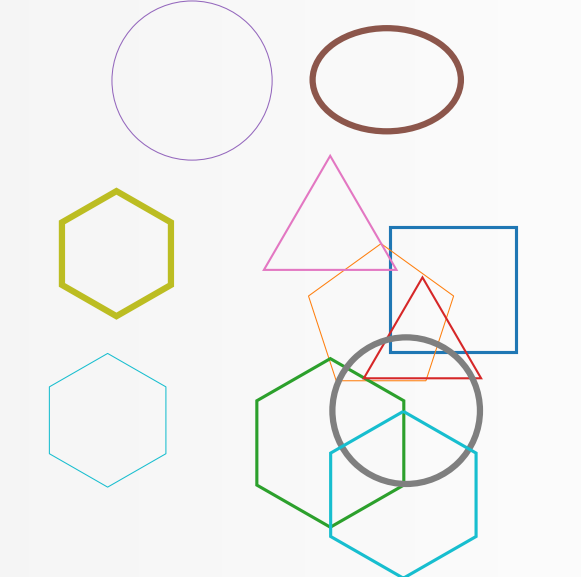[{"shape": "square", "thickness": 1.5, "radius": 0.54, "center": [0.779, 0.498]}, {"shape": "pentagon", "thickness": 0.5, "radius": 0.66, "center": [0.656, 0.446]}, {"shape": "hexagon", "thickness": 1.5, "radius": 0.73, "center": [0.568, 0.232]}, {"shape": "triangle", "thickness": 1, "radius": 0.58, "center": [0.727, 0.402]}, {"shape": "circle", "thickness": 0.5, "radius": 0.69, "center": [0.33, 0.86]}, {"shape": "oval", "thickness": 3, "radius": 0.64, "center": [0.665, 0.861]}, {"shape": "triangle", "thickness": 1, "radius": 0.66, "center": [0.568, 0.598]}, {"shape": "circle", "thickness": 3, "radius": 0.63, "center": [0.699, 0.288]}, {"shape": "hexagon", "thickness": 3, "radius": 0.54, "center": [0.2, 0.56]}, {"shape": "hexagon", "thickness": 0.5, "radius": 0.58, "center": [0.185, 0.271]}, {"shape": "hexagon", "thickness": 1.5, "radius": 0.72, "center": [0.694, 0.142]}]